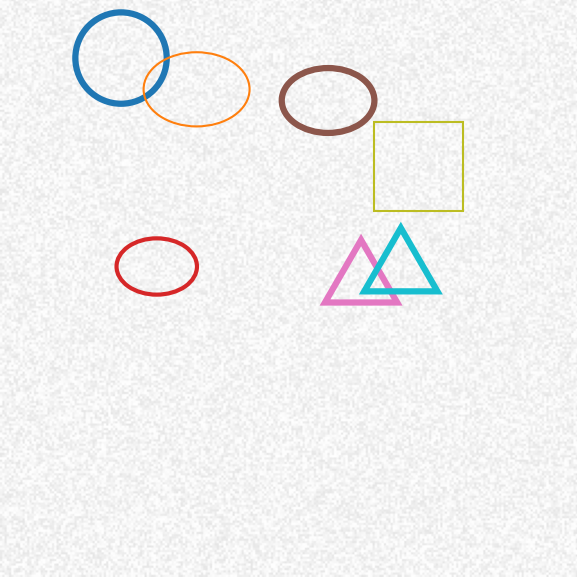[{"shape": "circle", "thickness": 3, "radius": 0.4, "center": [0.21, 0.899]}, {"shape": "oval", "thickness": 1, "radius": 0.46, "center": [0.34, 0.844]}, {"shape": "oval", "thickness": 2, "radius": 0.35, "center": [0.271, 0.538]}, {"shape": "oval", "thickness": 3, "radius": 0.4, "center": [0.568, 0.825]}, {"shape": "triangle", "thickness": 3, "radius": 0.36, "center": [0.625, 0.511]}, {"shape": "square", "thickness": 1, "radius": 0.38, "center": [0.725, 0.711]}, {"shape": "triangle", "thickness": 3, "radius": 0.37, "center": [0.694, 0.531]}]